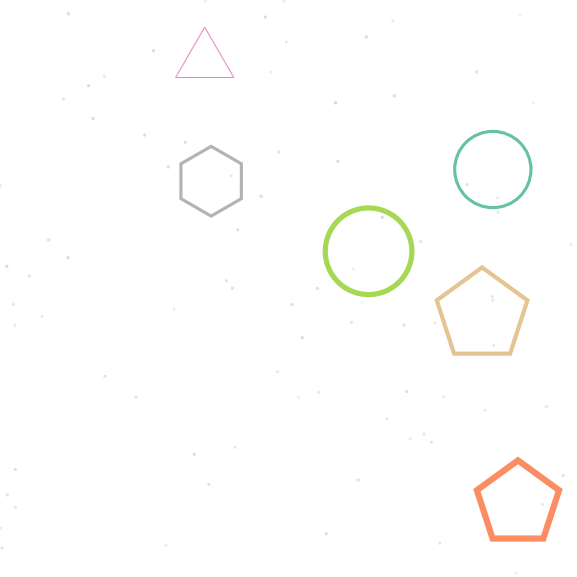[{"shape": "circle", "thickness": 1.5, "radius": 0.33, "center": [0.853, 0.706]}, {"shape": "pentagon", "thickness": 3, "radius": 0.37, "center": [0.897, 0.127]}, {"shape": "triangle", "thickness": 0.5, "radius": 0.29, "center": [0.354, 0.894]}, {"shape": "circle", "thickness": 2.5, "radius": 0.38, "center": [0.638, 0.564]}, {"shape": "pentagon", "thickness": 2, "radius": 0.41, "center": [0.835, 0.454]}, {"shape": "hexagon", "thickness": 1.5, "radius": 0.3, "center": [0.366, 0.685]}]